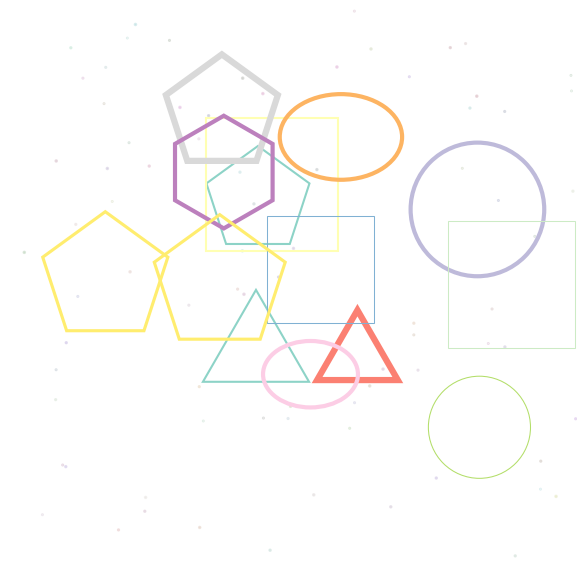[{"shape": "triangle", "thickness": 1, "radius": 0.53, "center": [0.443, 0.391]}, {"shape": "pentagon", "thickness": 1, "radius": 0.47, "center": [0.447, 0.653]}, {"shape": "square", "thickness": 1, "radius": 0.57, "center": [0.471, 0.679]}, {"shape": "circle", "thickness": 2, "radius": 0.58, "center": [0.827, 0.636]}, {"shape": "triangle", "thickness": 3, "radius": 0.4, "center": [0.619, 0.381]}, {"shape": "square", "thickness": 0.5, "radius": 0.47, "center": [0.555, 0.532]}, {"shape": "oval", "thickness": 2, "radius": 0.53, "center": [0.59, 0.762]}, {"shape": "circle", "thickness": 0.5, "radius": 0.44, "center": [0.83, 0.259]}, {"shape": "oval", "thickness": 2, "radius": 0.41, "center": [0.538, 0.351]}, {"shape": "pentagon", "thickness": 3, "radius": 0.51, "center": [0.384, 0.803]}, {"shape": "hexagon", "thickness": 2, "radius": 0.49, "center": [0.388, 0.701]}, {"shape": "square", "thickness": 0.5, "radius": 0.55, "center": [0.885, 0.507]}, {"shape": "pentagon", "thickness": 1.5, "radius": 0.57, "center": [0.182, 0.519]}, {"shape": "pentagon", "thickness": 1.5, "radius": 0.6, "center": [0.381, 0.508]}]